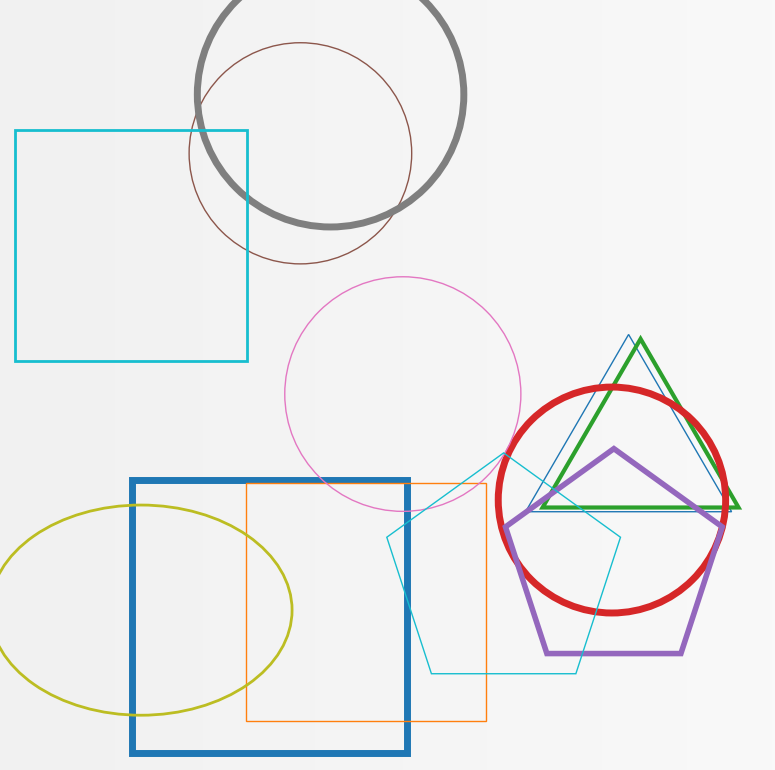[{"shape": "square", "thickness": 2.5, "radius": 0.89, "center": [0.348, 0.199]}, {"shape": "triangle", "thickness": 0.5, "radius": 0.77, "center": [0.811, 0.412]}, {"shape": "square", "thickness": 0.5, "radius": 0.77, "center": [0.472, 0.218]}, {"shape": "triangle", "thickness": 1.5, "radius": 0.73, "center": [0.827, 0.414]}, {"shape": "circle", "thickness": 2.5, "radius": 0.73, "center": [0.79, 0.351]}, {"shape": "pentagon", "thickness": 2, "radius": 0.74, "center": [0.792, 0.27]}, {"shape": "circle", "thickness": 0.5, "radius": 0.72, "center": [0.388, 0.801]}, {"shape": "circle", "thickness": 0.5, "radius": 0.76, "center": [0.52, 0.488]}, {"shape": "circle", "thickness": 2.5, "radius": 0.86, "center": [0.427, 0.877]}, {"shape": "oval", "thickness": 1, "radius": 0.97, "center": [0.182, 0.208]}, {"shape": "square", "thickness": 1, "radius": 0.75, "center": [0.169, 0.681]}, {"shape": "pentagon", "thickness": 0.5, "radius": 0.79, "center": [0.65, 0.253]}]